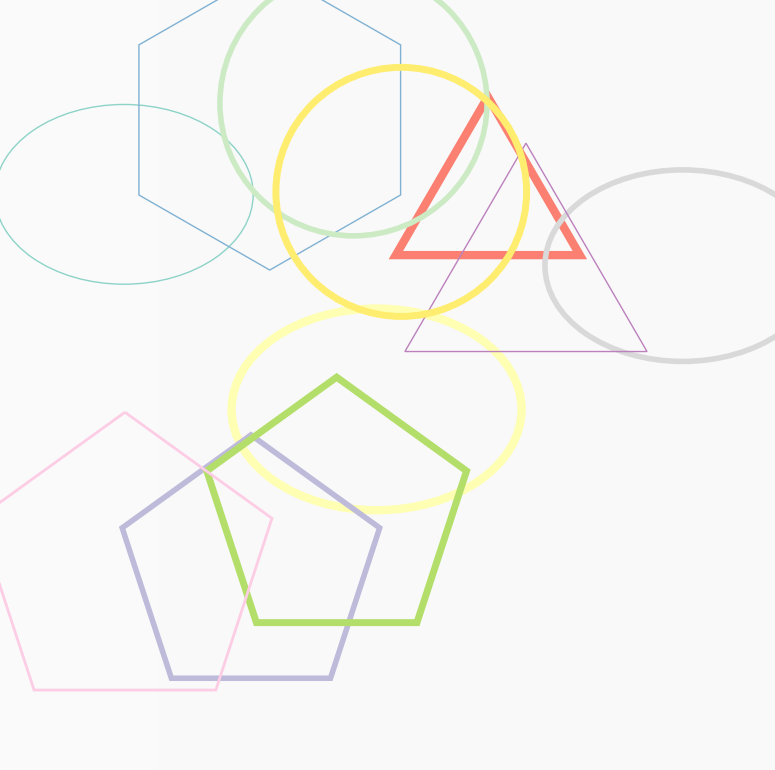[{"shape": "oval", "thickness": 0.5, "radius": 0.83, "center": [0.16, 0.748]}, {"shape": "oval", "thickness": 3, "radius": 0.94, "center": [0.486, 0.468]}, {"shape": "pentagon", "thickness": 2, "radius": 0.87, "center": [0.324, 0.26]}, {"shape": "triangle", "thickness": 3, "radius": 0.69, "center": [0.629, 0.737]}, {"shape": "hexagon", "thickness": 0.5, "radius": 0.97, "center": [0.348, 0.844]}, {"shape": "pentagon", "thickness": 2.5, "radius": 0.88, "center": [0.434, 0.334]}, {"shape": "pentagon", "thickness": 1, "radius": 1.0, "center": [0.161, 0.265]}, {"shape": "oval", "thickness": 2, "radius": 0.89, "center": [0.881, 0.655]}, {"shape": "triangle", "thickness": 0.5, "radius": 0.9, "center": [0.679, 0.634]}, {"shape": "circle", "thickness": 2, "radius": 0.86, "center": [0.456, 0.866]}, {"shape": "circle", "thickness": 2.5, "radius": 0.81, "center": [0.518, 0.751]}]